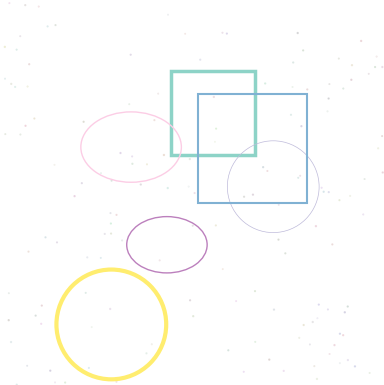[{"shape": "square", "thickness": 2.5, "radius": 0.54, "center": [0.554, 0.707]}, {"shape": "circle", "thickness": 0.5, "radius": 0.6, "center": [0.71, 0.515]}, {"shape": "square", "thickness": 1.5, "radius": 0.71, "center": [0.655, 0.615]}, {"shape": "oval", "thickness": 1, "radius": 0.65, "center": [0.341, 0.618]}, {"shape": "oval", "thickness": 1, "radius": 0.52, "center": [0.434, 0.364]}, {"shape": "circle", "thickness": 3, "radius": 0.71, "center": [0.289, 0.157]}]